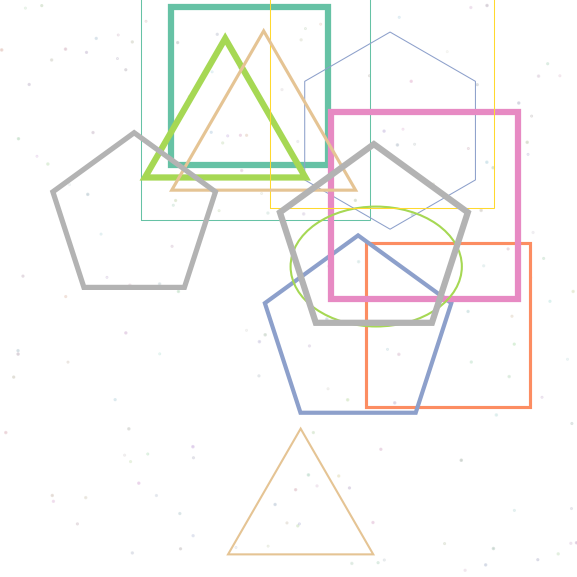[{"shape": "square", "thickness": 3, "radius": 0.68, "center": [0.432, 0.85]}, {"shape": "square", "thickness": 0.5, "radius": 0.99, "center": [0.443, 0.817]}, {"shape": "square", "thickness": 1.5, "radius": 0.71, "center": [0.775, 0.437]}, {"shape": "pentagon", "thickness": 2, "radius": 0.85, "center": [0.62, 0.422]}, {"shape": "hexagon", "thickness": 0.5, "radius": 0.85, "center": [0.675, 0.773]}, {"shape": "square", "thickness": 3, "radius": 0.81, "center": [0.734, 0.644]}, {"shape": "triangle", "thickness": 3, "radius": 0.8, "center": [0.39, 0.772]}, {"shape": "oval", "thickness": 1, "radius": 0.74, "center": [0.651, 0.538]}, {"shape": "square", "thickness": 0.5, "radius": 0.97, "center": [0.661, 0.833]}, {"shape": "triangle", "thickness": 1, "radius": 0.73, "center": [0.521, 0.112]}, {"shape": "triangle", "thickness": 1.5, "radius": 0.92, "center": [0.457, 0.762]}, {"shape": "pentagon", "thickness": 2.5, "radius": 0.74, "center": [0.232, 0.621]}, {"shape": "pentagon", "thickness": 3, "radius": 0.86, "center": [0.647, 0.579]}]